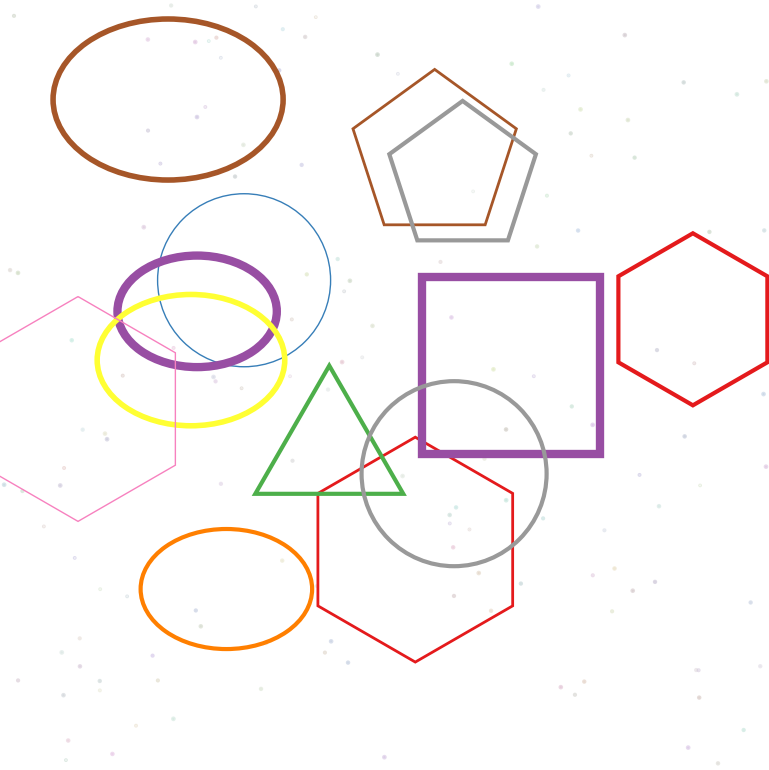[{"shape": "hexagon", "thickness": 1, "radius": 0.73, "center": [0.539, 0.286]}, {"shape": "hexagon", "thickness": 1.5, "radius": 0.56, "center": [0.9, 0.585]}, {"shape": "circle", "thickness": 0.5, "radius": 0.56, "center": [0.317, 0.636]}, {"shape": "triangle", "thickness": 1.5, "radius": 0.55, "center": [0.428, 0.414]}, {"shape": "oval", "thickness": 3, "radius": 0.52, "center": [0.256, 0.596]}, {"shape": "square", "thickness": 3, "radius": 0.58, "center": [0.664, 0.525]}, {"shape": "oval", "thickness": 1.5, "radius": 0.56, "center": [0.294, 0.235]}, {"shape": "oval", "thickness": 2, "radius": 0.61, "center": [0.248, 0.532]}, {"shape": "pentagon", "thickness": 1, "radius": 0.56, "center": [0.565, 0.798]}, {"shape": "oval", "thickness": 2, "radius": 0.75, "center": [0.218, 0.871]}, {"shape": "hexagon", "thickness": 0.5, "radius": 0.73, "center": [0.101, 0.469]}, {"shape": "pentagon", "thickness": 1.5, "radius": 0.5, "center": [0.601, 0.769]}, {"shape": "circle", "thickness": 1.5, "radius": 0.6, "center": [0.59, 0.385]}]